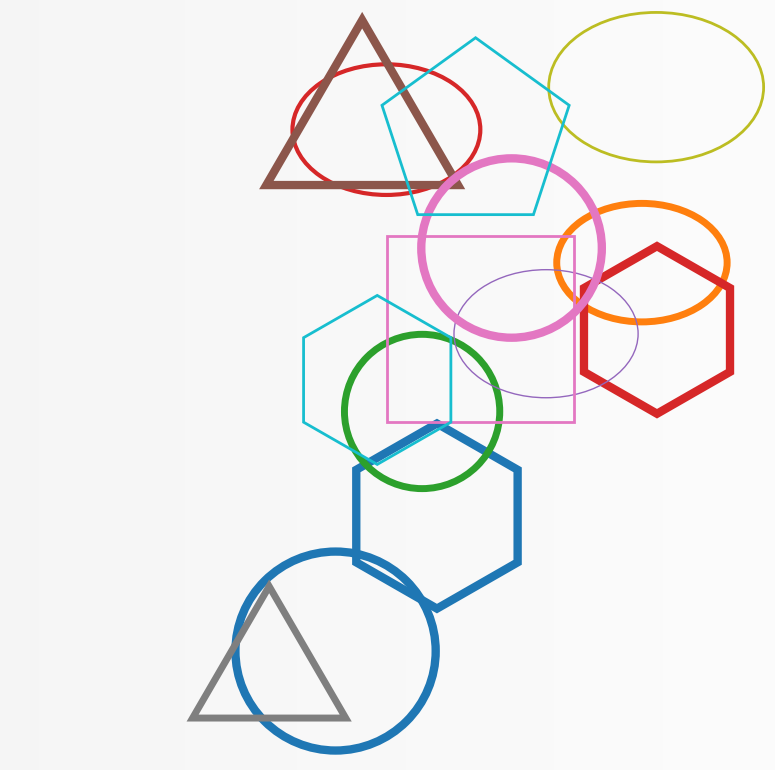[{"shape": "hexagon", "thickness": 3, "radius": 0.6, "center": [0.564, 0.33]}, {"shape": "circle", "thickness": 3, "radius": 0.65, "center": [0.433, 0.154]}, {"shape": "oval", "thickness": 2.5, "radius": 0.55, "center": [0.828, 0.659]}, {"shape": "circle", "thickness": 2.5, "radius": 0.5, "center": [0.545, 0.466]}, {"shape": "oval", "thickness": 1.5, "radius": 0.61, "center": [0.499, 0.832]}, {"shape": "hexagon", "thickness": 3, "radius": 0.54, "center": [0.848, 0.571]}, {"shape": "oval", "thickness": 0.5, "radius": 0.59, "center": [0.705, 0.567]}, {"shape": "triangle", "thickness": 3, "radius": 0.71, "center": [0.467, 0.831]}, {"shape": "square", "thickness": 1, "radius": 0.61, "center": [0.62, 0.573]}, {"shape": "circle", "thickness": 3, "radius": 0.58, "center": [0.66, 0.678]}, {"shape": "triangle", "thickness": 2.5, "radius": 0.57, "center": [0.347, 0.124]}, {"shape": "oval", "thickness": 1, "radius": 0.69, "center": [0.847, 0.887]}, {"shape": "hexagon", "thickness": 1, "radius": 0.55, "center": [0.487, 0.507]}, {"shape": "pentagon", "thickness": 1, "radius": 0.63, "center": [0.614, 0.824]}]